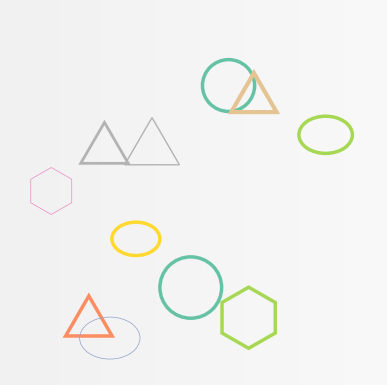[{"shape": "circle", "thickness": 2.5, "radius": 0.4, "center": [0.492, 0.253]}, {"shape": "circle", "thickness": 2.5, "radius": 0.34, "center": [0.59, 0.778]}, {"shape": "triangle", "thickness": 2.5, "radius": 0.35, "center": [0.229, 0.162]}, {"shape": "oval", "thickness": 0.5, "radius": 0.39, "center": [0.283, 0.122]}, {"shape": "hexagon", "thickness": 0.5, "radius": 0.31, "center": [0.132, 0.504]}, {"shape": "oval", "thickness": 2.5, "radius": 0.34, "center": [0.84, 0.65]}, {"shape": "hexagon", "thickness": 2.5, "radius": 0.4, "center": [0.642, 0.175]}, {"shape": "oval", "thickness": 2.5, "radius": 0.31, "center": [0.351, 0.38]}, {"shape": "triangle", "thickness": 3, "radius": 0.34, "center": [0.655, 0.743]}, {"shape": "triangle", "thickness": 1, "radius": 0.41, "center": [0.392, 0.613]}, {"shape": "triangle", "thickness": 2, "radius": 0.35, "center": [0.27, 0.611]}]